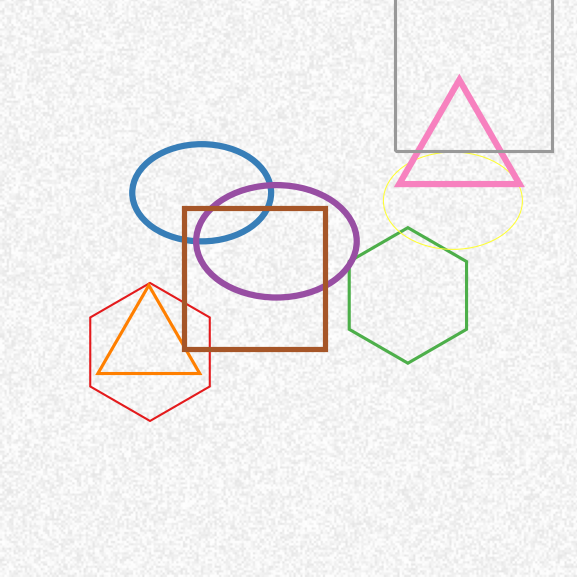[{"shape": "hexagon", "thickness": 1, "radius": 0.6, "center": [0.26, 0.39]}, {"shape": "oval", "thickness": 3, "radius": 0.6, "center": [0.349, 0.665]}, {"shape": "hexagon", "thickness": 1.5, "radius": 0.59, "center": [0.706, 0.488]}, {"shape": "oval", "thickness": 3, "radius": 0.7, "center": [0.479, 0.581]}, {"shape": "triangle", "thickness": 1.5, "radius": 0.51, "center": [0.258, 0.403]}, {"shape": "oval", "thickness": 0.5, "radius": 0.6, "center": [0.784, 0.652]}, {"shape": "square", "thickness": 2.5, "radius": 0.61, "center": [0.441, 0.517]}, {"shape": "triangle", "thickness": 3, "radius": 0.6, "center": [0.795, 0.741]}, {"shape": "square", "thickness": 1.5, "radius": 0.68, "center": [0.82, 0.874]}]